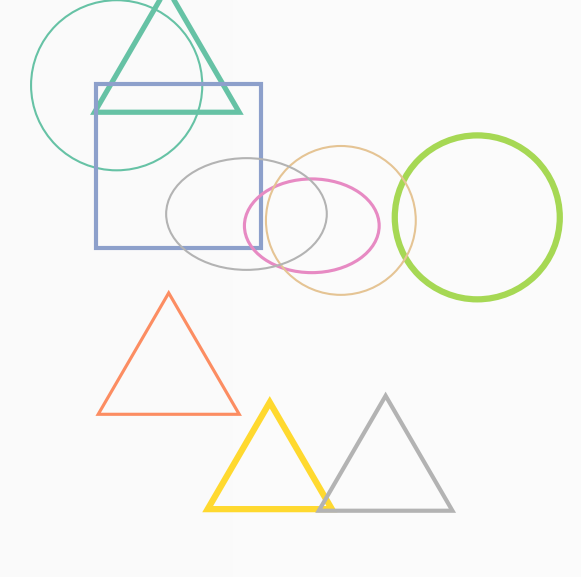[{"shape": "circle", "thickness": 1, "radius": 0.74, "center": [0.201, 0.851]}, {"shape": "triangle", "thickness": 2.5, "radius": 0.72, "center": [0.287, 0.877]}, {"shape": "triangle", "thickness": 1.5, "radius": 0.7, "center": [0.29, 0.352]}, {"shape": "square", "thickness": 2, "radius": 0.71, "center": [0.307, 0.712]}, {"shape": "oval", "thickness": 1.5, "radius": 0.58, "center": [0.536, 0.608]}, {"shape": "circle", "thickness": 3, "radius": 0.71, "center": [0.821, 0.623]}, {"shape": "triangle", "thickness": 3, "radius": 0.62, "center": [0.464, 0.179]}, {"shape": "circle", "thickness": 1, "radius": 0.64, "center": [0.586, 0.617]}, {"shape": "triangle", "thickness": 2, "radius": 0.66, "center": [0.663, 0.181]}, {"shape": "oval", "thickness": 1, "radius": 0.69, "center": [0.424, 0.629]}]